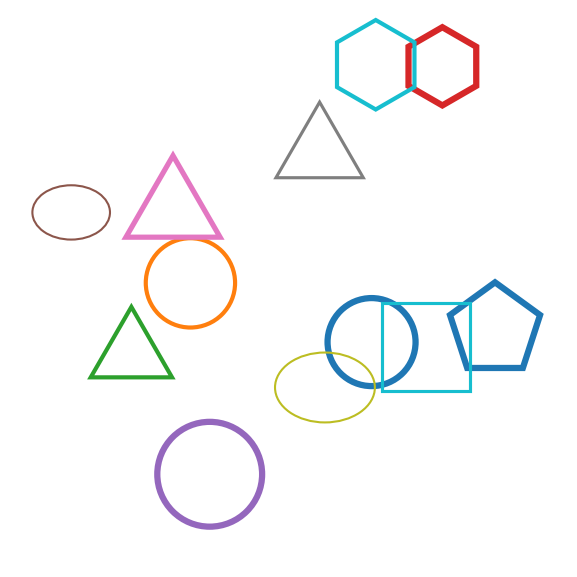[{"shape": "pentagon", "thickness": 3, "radius": 0.41, "center": [0.857, 0.428]}, {"shape": "circle", "thickness": 3, "radius": 0.38, "center": [0.643, 0.407]}, {"shape": "circle", "thickness": 2, "radius": 0.39, "center": [0.33, 0.509]}, {"shape": "triangle", "thickness": 2, "radius": 0.41, "center": [0.227, 0.386]}, {"shape": "hexagon", "thickness": 3, "radius": 0.34, "center": [0.766, 0.884]}, {"shape": "circle", "thickness": 3, "radius": 0.45, "center": [0.363, 0.178]}, {"shape": "oval", "thickness": 1, "radius": 0.34, "center": [0.123, 0.631]}, {"shape": "triangle", "thickness": 2.5, "radius": 0.47, "center": [0.3, 0.635]}, {"shape": "triangle", "thickness": 1.5, "radius": 0.44, "center": [0.553, 0.735]}, {"shape": "oval", "thickness": 1, "radius": 0.43, "center": [0.563, 0.328]}, {"shape": "hexagon", "thickness": 2, "radius": 0.39, "center": [0.651, 0.887]}, {"shape": "square", "thickness": 1.5, "radius": 0.38, "center": [0.737, 0.398]}]